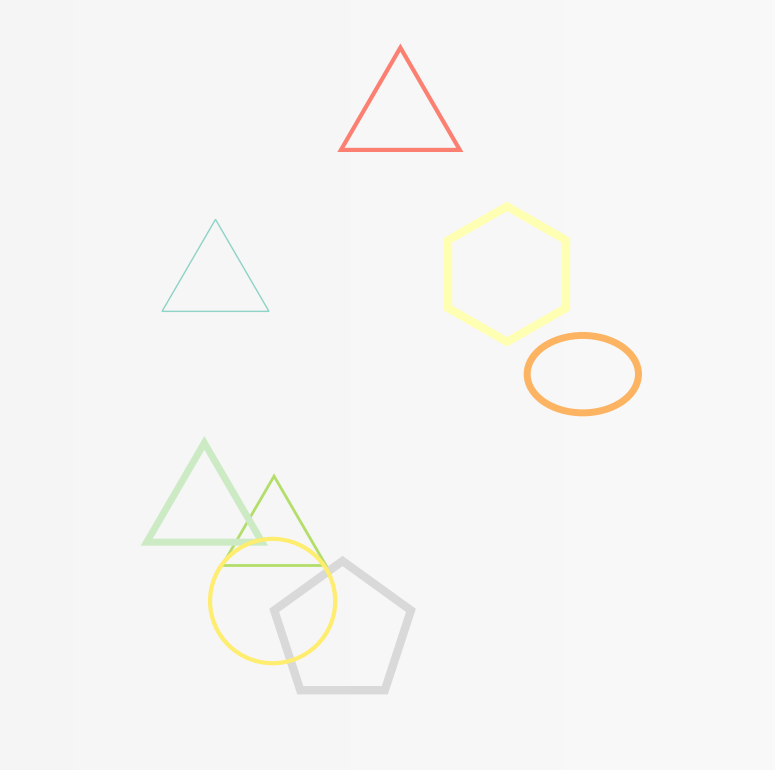[{"shape": "triangle", "thickness": 0.5, "radius": 0.4, "center": [0.278, 0.635]}, {"shape": "hexagon", "thickness": 3, "radius": 0.44, "center": [0.654, 0.644]}, {"shape": "triangle", "thickness": 1.5, "radius": 0.44, "center": [0.517, 0.85]}, {"shape": "oval", "thickness": 2.5, "radius": 0.36, "center": [0.752, 0.514]}, {"shape": "triangle", "thickness": 1, "radius": 0.39, "center": [0.354, 0.304]}, {"shape": "pentagon", "thickness": 3, "radius": 0.46, "center": [0.442, 0.179]}, {"shape": "triangle", "thickness": 2.5, "radius": 0.43, "center": [0.264, 0.339]}, {"shape": "circle", "thickness": 1.5, "radius": 0.4, "center": [0.352, 0.219]}]